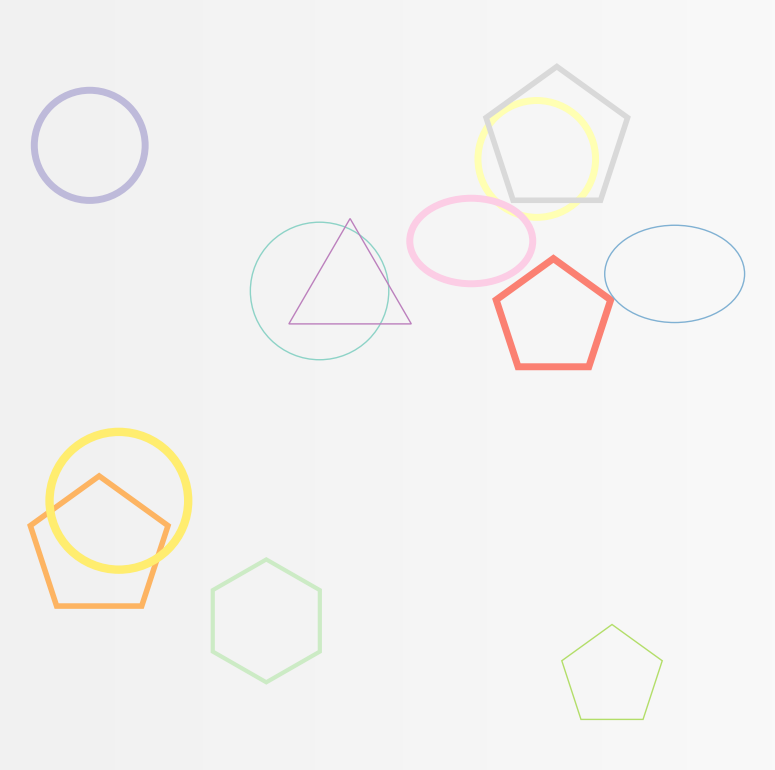[{"shape": "circle", "thickness": 0.5, "radius": 0.45, "center": [0.412, 0.622]}, {"shape": "circle", "thickness": 2.5, "radius": 0.38, "center": [0.693, 0.794]}, {"shape": "circle", "thickness": 2.5, "radius": 0.36, "center": [0.116, 0.811]}, {"shape": "pentagon", "thickness": 2.5, "radius": 0.39, "center": [0.714, 0.587]}, {"shape": "oval", "thickness": 0.5, "radius": 0.45, "center": [0.871, 0.644]}, {"shape": "pentagon", "thickness": 2, "radius": 0.47, "center": [0.128, 0.288]}, {"shape": "pentagon", "thickness": 0.5, "radius": 0.34, "center": [0.79, 0.121]}, {"shape": "oval", "thickness": 2.5, "radius": 0.4, "center": [0.608, 0.687]}, {"shape": "pentagon", "thickness": 2, "radius": 0.48, "center": [0.718, 0.818]}, {"shape": "triangle", "thickness": 0.5, "radius": 0.46, "center": [0.452, 0.625]}, {"shape": "hexagon", "thickness": 1.5, "radius": 0.4, "center": [0.344, 0.194]}, {"shape": "circle", "thickness": 3, "radius": 0.45, "center": [0.153, 0.35]}]